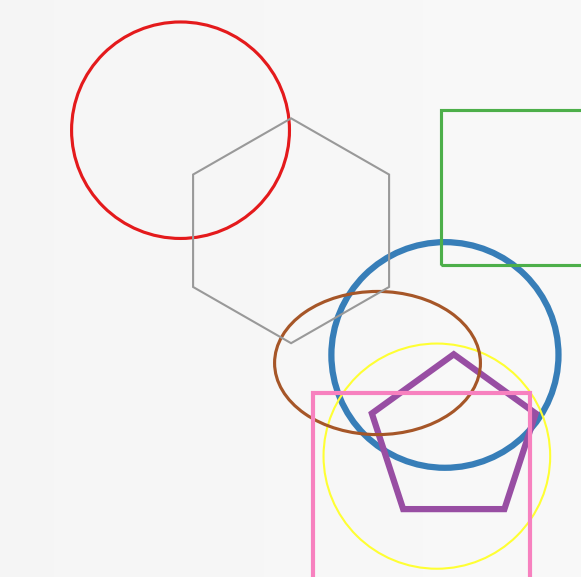[{"shape": "circle", "thickness": 1.5, "radius": 0.94, "center": [0.311, 0.774]}, {"shape": "circle", "thickness": 3, "radius": 0.98, "center": [0.765, 0.384]}, {"shape": "square", "thickness": 1.5, "radius": 0.67, "center": [0.893, 0.675]}, {"shape": "pentagon", "thickness": 3, "radius": 0.74, "center": [0.781, 0.237]}, {"shape": "circle", "thickness": 1, "radius": 0.97, "center": [0.752, 0.209]}, {"shape": "oval", "thickness": 1.5, "radius": 0.89, "center": [0.649, 0.371]}, {"shape": "square", "thickness": 2, "radius": 0.94, "center": [0.725, 0.131]}, {"shape": "hexagon", "thickness": 1, "radius": 0.97, "center": [0.501, 0.6]}]